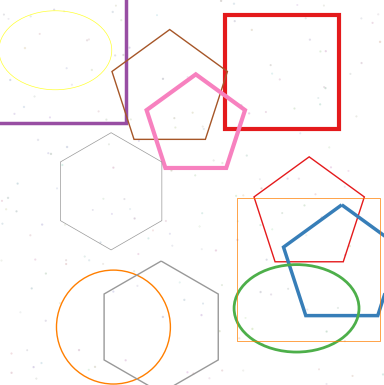[{"shape": "square", "thickness": 3, "radius": 0.74, "center": [0.733, 0.813]}, {"shape": "pentagon", "thickness": 1, "radius": 0.75, "center": [0.803, 0.442]}, {"shape": "pentagon", "thickness": 2.5, "radius": 0.8, "center": [0.888, 0.309]}, {"shape": "oval", "thickness": 2, "radius": 0.81, "center": [0.77, 0.199]}, {"shape": "square", "thickness": 2.5, "radius": 0.96, "center": [0.135, 0.873]}, {"shape": "square", "thickness": 0.5, "radius": 0.93, "center": [0.802, 0.301]}, {"shape": "circle", "thickness": 1, "radius": 0.74, "center": [0.295, 0.15]}, {"shape": "oval", "thickness": 0.5, "radius": 0.73, "center": [0.144, 0.869]}, {"shape": "pentagon", "thickness": 1, "radius": 0.79, "center": [0.441, 0.766]}, {"shape": "pentagon", "thickness": 3, "radius": 0.67, "center": [0.509, 0.672]}, {"shape": "hexagon", "thickness": 0.5, "radius": 0.76, "center": [0.289, 0.503]}, {"shape": "hexagon", "thickness": 1, "radius": 0.86, "center": [0.419, 0.151]}]